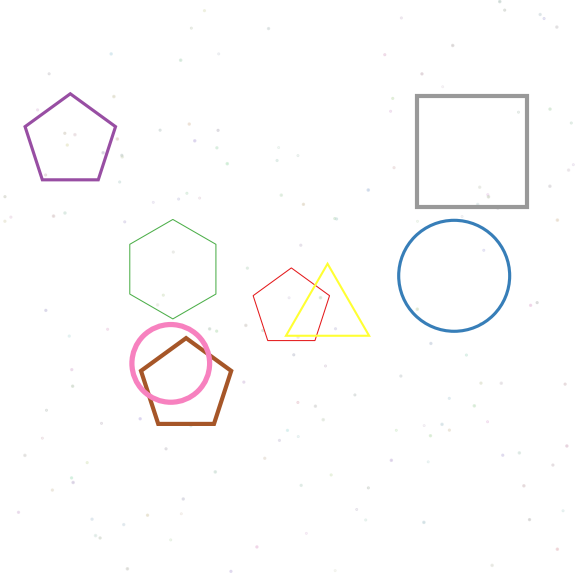[{"shape": "pentagon", "thickness": 0.5, "radius": 0.35, "center": [0.504, 0.466]}, {"shape": "circle", "thickness": 1.5, "radius": 0.48, "center": [0.786, 0.522]}, {"shape": "hexagon", "thickness": 0.5, "radius": 0.43, "center": [0.299, 0.533]}, {"shape": "pentagon", "thickness": 1.5, "radius": 0.41, "center": [0.122, 0.754]}, {"shape": "triangle", "thickness": 1, "radius": 0.42, "center": [0.567, 0.459]}, {"shape": "pentagon", "thickness": 2, "radius": 0.41, "center": [0.322, 0.332]}, {"shape": "circle", "thickness": 2.5, "radius": 0.34, "center": [0.296, 0.37]}, {"shape": "square", "thickness": 2, "radius": 0.48, "center": [0.817, 0.737]}]